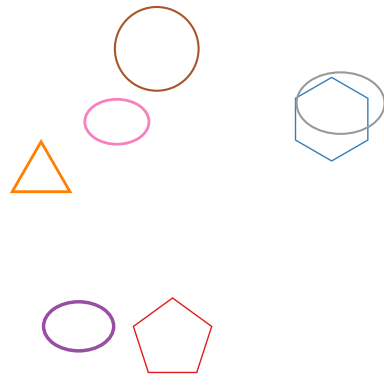[{"shape": "pentagon", "thickness": 1, "radius": 0.53, "center": [0.448, 0.119]}, {"shape": "hexagon", "thickness": 1, "radius": 0.54, "center": [0.861, 0.69]}, {"shape": "oval", "thickness": 2.5, "radius": 0.46, "center": [0.204, 0.152]}, {"shape": "triangle", "thickness": 2, "radius": 0.43, "center": [0.107, 0.545]}, {"shape": "circle", "thickness": 1.5, "radius": 0.54, "center": [0.407, 0.873]}, {"shape": "oval", "thickness": 2, "radius": 0.42, "center": [0.304, 0.684]}, {"shape": "oval", "thickness": 1.5, "radius": 0.57, "center": [0.885, 0.732]}]